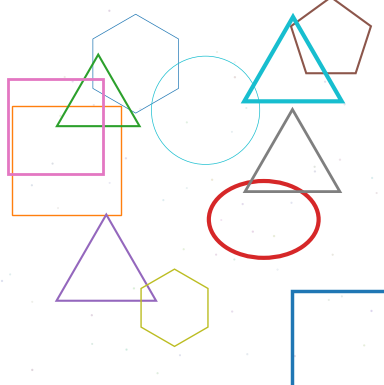[{"shape": "square", "thickness": 2.5, "radius": 0.67, "center": [0.893, 0.11]}, {"shape": "hexagon", "thickness": 0.5, "radius": 0.64, "center": [0.352, 0.835]}, {"shape": "square", "thickness": 1, "radius": 0.71, "center": [0.172, 0.582]}, {"shape": "triangle", "thickness": 1.5, "radius": 0.62, "center": [0.255, 0.734]}, {"shape": "oval", "thickness": 3, "radius": 0.71, "center": [0.685, 0.43]}, {"shape": "triangle", "thickness": 1.5, "radius": 0.75, "center": [0.276, 0.293]}, {"shape": "pentagon", "thickness": 1.5, "radius": 0.55, "center": [0.86, 0.898]}, {"shape": "square", "thickness": 2, "radius": 0.62, "center": [0.145, 0.671]}, {"shape": "triangle", "thickness": 2, "radius": 0.71, "center": [0.76, 0.573]}, {"shape": "hexagon", "thickness": 1, "radius": 0.5, "center": [0.453, 0.201]}, {"shape": "circle", "thickness": 0.5, "radius": 0.7, "center": [0.534, 0.714]}, {"shape": "triangle", "thickness": 3, "radius": 0.73, "center": [0.761, 0.81]}]